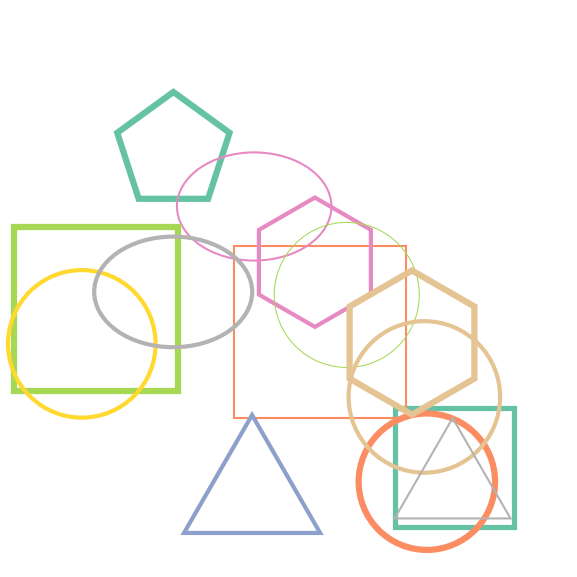[{"shape": "pentagon", "thickness": 3, "radius": 0.51, "center": [0.3, 0.738]}, {"shape": "square", "thickness": 2.5, "radius": 0.52, "center": [0.787, 0.19]}, {"shape": "square", "thickness": 1, "radius": 0.74, "center": [0.555, 0.424]}, {"shape": "circle", "thickness": 3, "radius": 0.59, "center": [0.739, 0.165]}, {"shape": "triangle", "thickness": 2, "radius": 0.68, "center": [0.436, 0.144]}, {"shape": "oval", "thickness": 1, "radius": 0.67, "center": [0.44, 0.642]}, {"shape": "hexagon", "thickness": 2, "radius": 0.56, "center": [0.545, 0.545]}, {"shape": "circle", "thickness": 0.5, "radius": 0.63, "center": [0.6, 0.488]}, {"shape": "square", "thickness": 3, "radius": 0.71, "center": [0.167, 0.464]}, {"shape": "circle", "thickness": 2, "radius": 0.64, "center": [0.142, 0.404]}, {"shape": "circle", "thickness": 2, "radius": 0.66, "center": [0.735, 0.312]}, {"shape": "hexagon", "thickness": 3, "radius": 0.62, "center": [0.713, 0.406]}, {"shape": "oval", "thickness": 2, "radius": 0.68, "center": [0.3, 0.494]}, {"shape": "triangle", "thickness": 1, "radius": 0.58, "center": [0.784, 0.159]}]